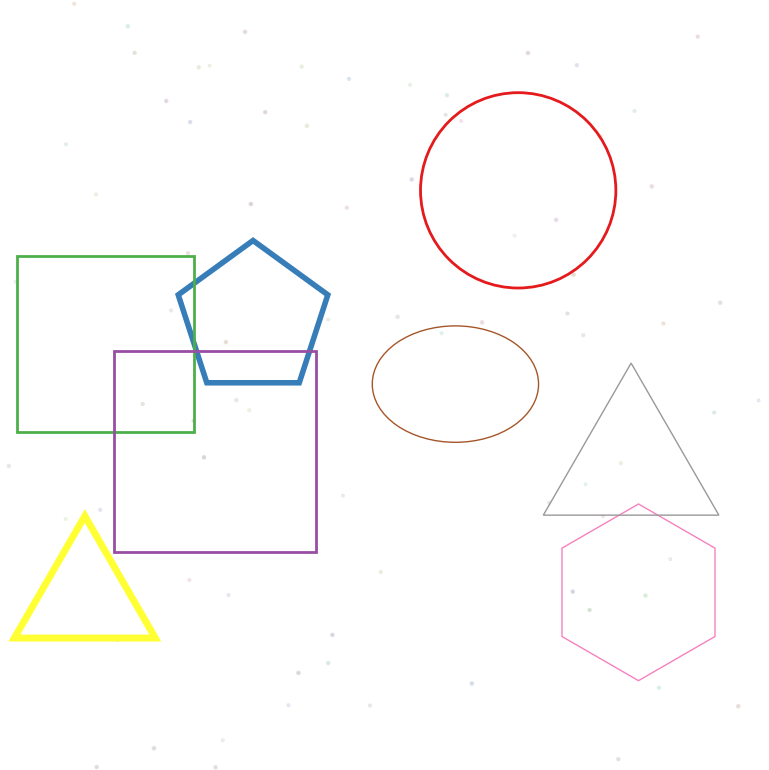[{"shape": "circle", "thickness": 1, "radius": 0.63, "center": [0.673, 0.753]}, {"shape": "pentagon", "thickness": 2, "radius": 0.51, "center": [0.329, 0.586]}, {"shape": "square", "thickness": 1, "radius": 0.57, "center": [0.137, 0.554]}, {"shape": "square", "thickness": 1, "radius": 0.65, "center": [0.279, 0.414]}, {"shape": "triangle", "thickness": 2.5, "radius": 0.53, "center": [0.11, 0.224]}, {"shape": "oval", "thickness": 0.5, "radius": 0.54, "center": [0.591, 0.501]}, {"shape": "hexagon", "thickness": 0.5, "radius": 0.57, "center": [0.829, 0.231]}, {"shape": "triangle", "thickness": 0.5, "radius": 0.66, "center": [0.82, 0.397]}]